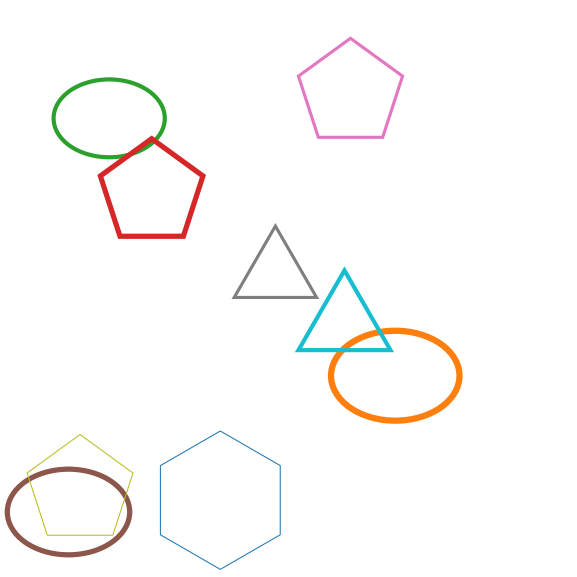[{"shape": "hexagon", "thickness": 0.5, "radius": 0.6, "center": [0.382, 0.133]}, {"shape": "oval", "thickness": 3, "radius": 0.56, "center": [0.684, 0.349]}, {"shape": "oval", "thickness": 2, "radius": 0.48, "center": [0.189, 0.794]}, {"shape": "pentagon", "thickness": 2.5, "radius": 0.47, "center": [0.263, 0.666]}, {"shape": "oval", "thickness": 2.5, "radius": 0.53, "center": [0.119, 0.113]}, {"shape": "pentagon", "thickness": 1.5, "radius": 0.47, "center": [0.607, 0.838]}, {"shape": "triangle", "thickness": 1.5, "radius": 0.41, "center": [0.477, 0.525]}, {"shape": "pentagon", "thickness": 0.5, "radius": 0.48, "center": [0.139, 0.15]}, {"shape": "triangle", "thickness": 2, "radius": 0.46, "center": [0.596, 0.439]}]